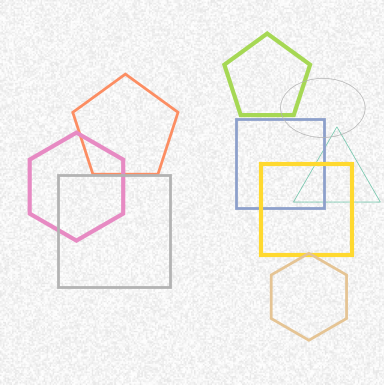[{"shape": "triangle", "thickness": 0.5, "radius": 0.65, "center": [0.875, 0.54]}, {"shape": "pentagon", "thickness": 2, "radius": 0.72, "center": [0.326, 0.664]}, {"shape": "square", "thickness": 2, "radius": 0.57, "center": [0.727, 0.575]}, {"shape": "hexagon", "thickness": 3, "radius": 0.7, "center": [0.199, 0.515]}, {"shape": "pentagon", "thickness": 3, "radius": 0.59, "center": [0.694, 0.796]}, {"shape": "square", "thickness": 3, "radius": 0.59, "center": [0.796, 0.457]}, {"shape": "hexagon", "thickness": 2, "radius": 0.56, "center": [0.802, 0.229]}, {"shape": "oval", "thickness": 0.5, "radius": 0.55, "center": [0.839, 0.72]}, {"shape": "square", "thickness": 2, "radius": 0.73, "center": [0.297, 0.4]}]